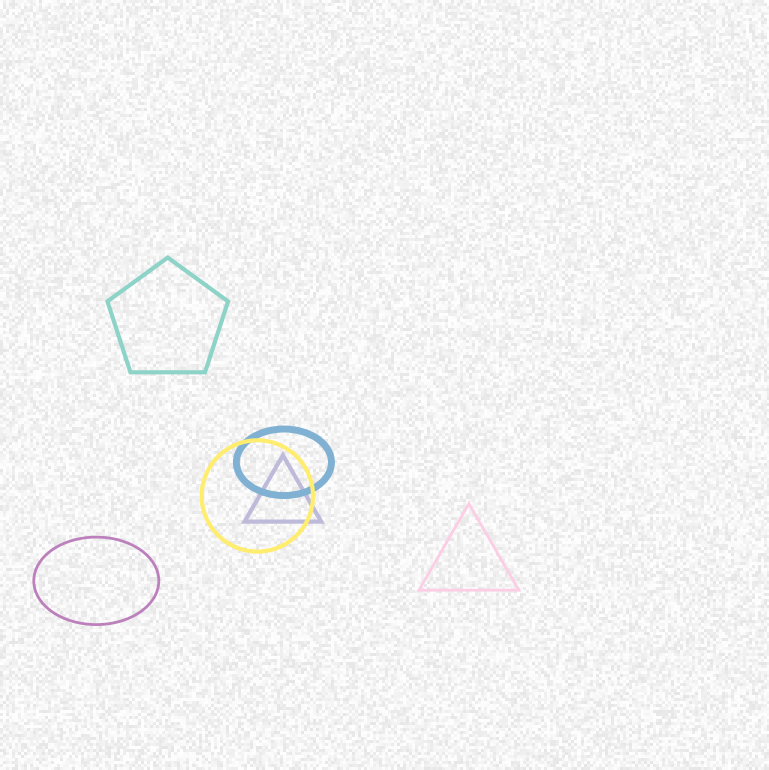[{"shape": "pentagon", "thickness": 1.5, "radius": 0.41, "center": [0.218, 0.583]}, {"shape": "triangle", "thickness": 1.5, "radius": 0.29, "center": [0.367, 0.351]}, {"shape": "oval", "thickness": 2.5, "radius": 0.31, "center": [0.369, 0.4]}, {"shape": "triangle", "thickness": 1, "radius": 0.37, "center": [0.609, 0.271]}, {"shape": "oval", "thickness": 1, "radius": 0.41, "center": [0.125, 0.246]}, {"shape": "circle", "thickness": 1.5, "radius": 0.36, "center": [0.334, 0.356]}]